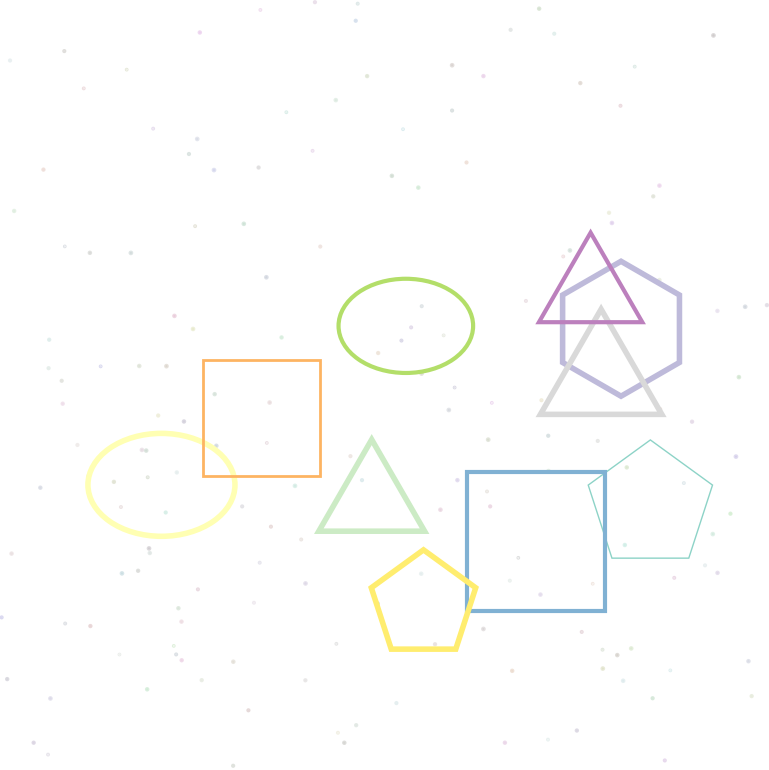[{"shape": "pentagon", "thickness": 0.5, "radius": 0.42, "center": [0.845, 0.344]}, {"shape": "oval", "thickness": 2, "radius": 0.48, "center": [0.21, 0.37]}, {"shape": "hexagon", "thickness": 2, "radius": 0.44, "center": [0.807, 0.573]}, {"shape": "square", "thickness": 1.5, "radius": 0.45, "center": [0.696, 0.297]}, {"shape": "square", "thickness": 1, "radius": 0.38, "center": [0.34, 0.457]}, {"shape": "oval", "thickness": 1.5, "radius": 0.44, "center": [0.527, 0.577]}, {"shape": "triangle", "thickness": 2, "radius": 0.46, "center": [0.781, 0.507]}, {"shape": "triangle", "thickness": 1.5, "radius": 0.39, "center": [0.767, 0.62]}, {"shape": "triangle", "thickness": 2, "radius": 0.4, "center": [0.483, 0.35]}, {"shape": "pentagon", "thickness": 2, "radius": 0.36, "center": [0.55, 0.215]}]